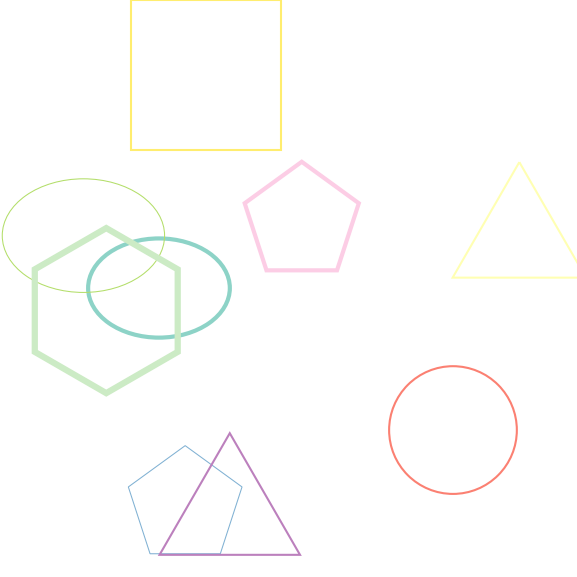[{"shape": "oval", "thickness": 2, "radius": 0.61, "center": [0.275, 0.5]}, {"shape": "triangle", "thickness": 1, "radius": 0.67, "center": [0.899, 0.585]}, {"shape": "circle", "thickness": 1, "radius": 0.55, "center": [0.784, 0.254]}, {"shape": "pentagon", "thickness": 0.5, "radius": 0.52, "center": [0.321, 0.124]}, {"shape": "oval", "thickness": 0.5, "radius": 0.7, "center": [0.144, 0.591]}, {"shape": "pentagon", "thickness": 2, "radius": 0.52, "center": [0.523, 0.615]}, {"shape": "triangle", "thickness": 1, "radius": 0.7, "center": [0.398, 0.109]}, {"shape": "hexagon", "thickness": 3, "radius": 0.71, "center": [0.184, 0.461]}, {"shape": "square", "thickness": 1, "radius": 0.65, "center": [0.356, 0.869]}]